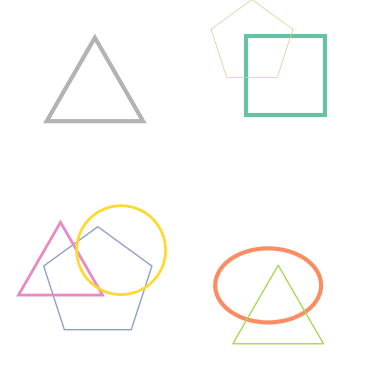[{"shape": "square", "thickness": 3, "radius": 0.52, "center": [0.741, 0.804]}, {"shape": "oval", "thickness": 3, "radius": 0.69, "center": [0.696, 0.259]}, {"shape": "pentagon", "thickness": 1, "radius": 0.74, "center": [0.254, 0.263]}, {"shape": "triangle", "thickness": 2, "radius": 0.63, "center": [0.157, 0.297]}, {"shape": "triangle", "thickness": 1, "radius": 0.68, "center": [0.723, 0.175]}, {"shape": "circle", "thickness": 2, "radius": 0.58, "center": [0.315, 0.35]}, {"shape": "pentagon", "thickness": 0.5, "radius": 0.56, "center": [0.654, 0.889]}, {"shape": "triangle", "thickness": 3, "radius": 0.72, "center": [0.246, 0.758]}]